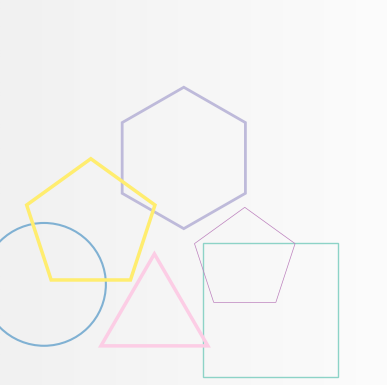[{"shape": "square", "thickness": 1, "radius": 0.87, "center": [0.699, 0.196]}, {"shape": "hexagon", "thickness": 2, "radius": 0.92, "center": [0.474, 0.59]}, {"shape": "circle", "thickness": 1.5, "radius": 0.8, "center": [0.114, 0.261]}, {"shape": "triangle", "thickness": 2.5, "radius": 0.8, "center": [0.398, 0.181]}, {"shape": "pentagon", "thickness": 0.5, "radius": 0.68, "center": [0.632, 0.325]}, {"shape": "pentagon", "thickness": 2.5, "radius": 0.87, "center": [0.234, 0.414]}]